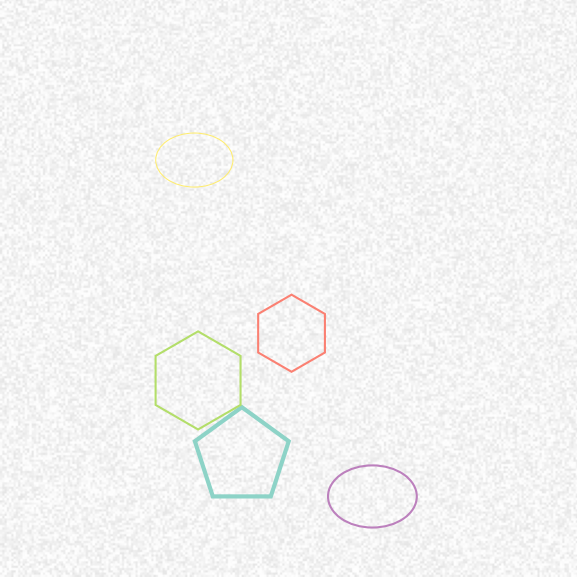[{"shape": "pentagon", "thickness": 2, "radius": 0.43, "center": [0.419, 0.209]}, {"shape": "hexagon", "thickness": 1, "radius": 0.33, "center": [0.505, 0.422]}, {"shape": "hexagon", "thickness": 1, "radius": 0.42, "center": [0.343, 0.34]}, {"shape": "oval", "thickness": 1, "radius": 0.38, "center": [0.645, 0.139]}, {"shape": "oval", "thickness": 0.5, "radius": 0.33, "center": [0.336, 0.722]}]